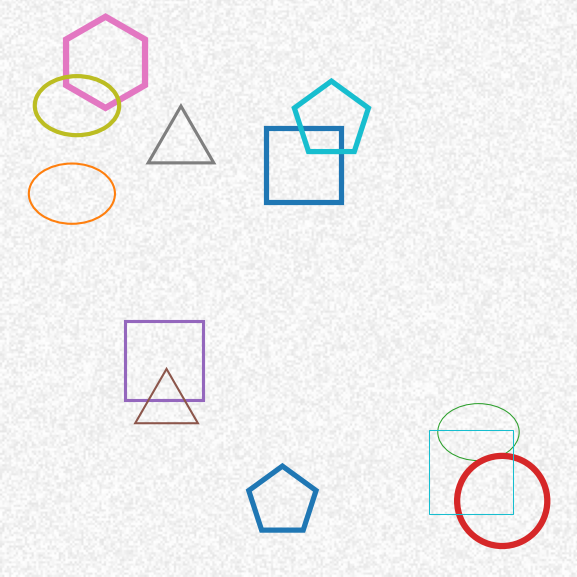[{"shape": "square", "thickness": 2.5, "radius": 0.32, "center": [0.525, 0.713]}, {"shape": "pentagon", "thickness": 2.5, "radius": 0.31, "center": [0.489, 0.131]}, {"shape": "oval", "thickness": 1, "radius": 0.37, "center": [0.124, 0.664]}, {"shape": "oval", "thickness": 0.5, "radius": 0.35, "center": [0.829, 0.251]}, {"shape": "circle", "thickness": 3, "radius": 0.39, "center": [0.87, 0.132]}, {"shape": "square", "thickness": 1.5, "radius": 0.34, "center": [0.284, 0.375]}, {"shape": "triangle", "thickness": 1, "radius": 0.31, "center": [0.288, 0.298]}, {"shape": "hexagon", "thickness": 3, "radius": 0.39, "center": [0.183, 0.891]}, {"shape": "triangle", "thickness": 1.5, "radius": 0.33, "center": [0.313, 0.75]}, {"shape": "oval", "thickness": 2, "radius": 0.37, "center": [0.133, 0.816]}, {"shape": "pentagon", "thickness": 2.5, "radius": 0.34, "center": [0.574, 0.791]}, {"shape": "square", "thickness": 0.5, "radius": 0.36, "center": [0.815, 0.182]}]